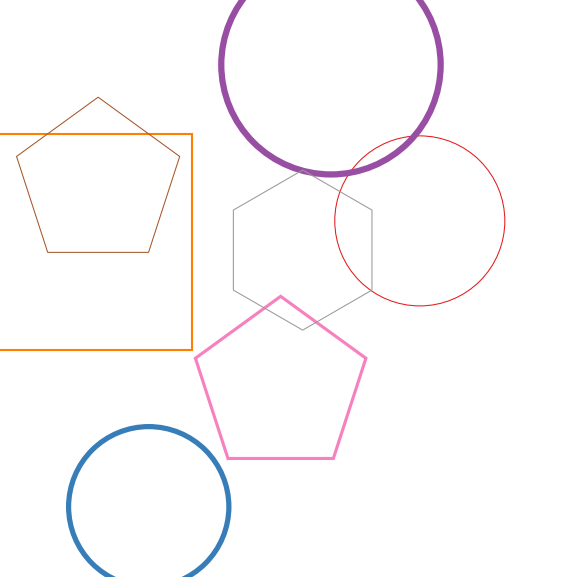[{"shape": "circle", "thickness": 0.5, "radius": 0.74, "center": [0.727, 0.617]}, {"shape": "circle", "thickness": 2.5, "radius": 0.69, "center": [0.258, 0.122]}, {"shape": "circle", "thickness": 3, "radius": 0.95, "center": [0.573, 0.887]}, {"shape": "square", "thickness": 1, "radius": 0.94, "center": [0.145, 0.58]}, {"shape": "pentagon", "thickness": 0.5, "radius": 0.74, "center": [0.17, 0.682]}, {"shape": "pentagon", "thickness": 1.5, "radius": 0.78, "center": [0.486, 0.331]}, {"shape": "hexagon", "thickness": 0.5, "radius": 0.69, "center": [0.524, 0.566]}]